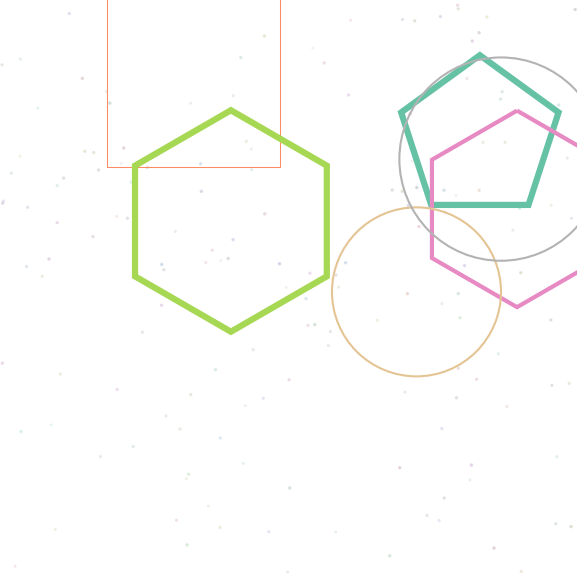[{"shape": "pentagon", "thickness": 3, "radius": 0.72, "center": [0.831, 0.76]}, {"shape": "square", "thickness": 0.5, "radius": 0.75, "center": [0.335, 0.86]}, {"shape": "hexagon", "thickness": 2, "radius": 0.85, "center": [0.895, 0.637]}, {"shape": "hexagon", "thickness": 3, "radius": 0.96, "center": [0.4, 0.616]}, {"shape": "circle", "thickness": 1, "radius": 0.73, "center": [0.721, 0.494]}, {"shape": "circle", "thickness": 1, "radius": 0.88, "center": [0.868, 0.724]}]